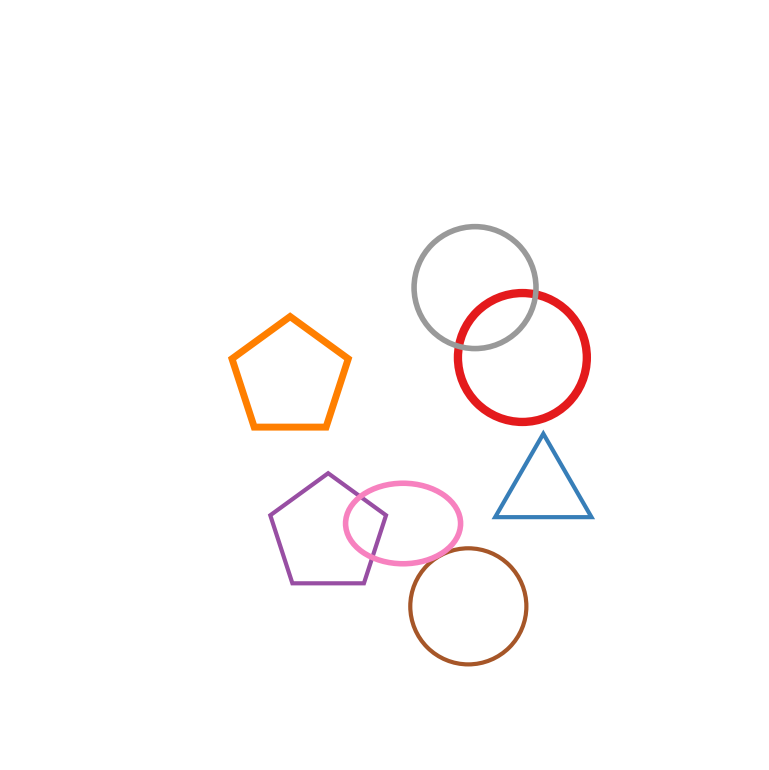[{"shape": "circle", "thickness": 3, "radius": 0.42, "center": [0.678, 0.536]}, {"shape": "triangle", "thickness": 1.5, "radius": 0.36, "center": [0.706, 0.364]}, {"shape": "pentagon", "thickness": 1.5, "radius": 0.4, "center": [0.426, 0.306]}, {"shape": "pentagon", "thickness": 2.5, "radius": 0.4, "center": [0.377, 0.51]}, {"shape": "circle", "thickness": 1.5, "radius": 0.38, "center": [0.608, 0.213]}, {"shape": "oval", "thickness": 2, "radius": 0.37, "center": [0.523, 0.32]}, {"shape": "circle", "thickness": 2, "radius": 0.4, "center": [0.617, 0.626]}]